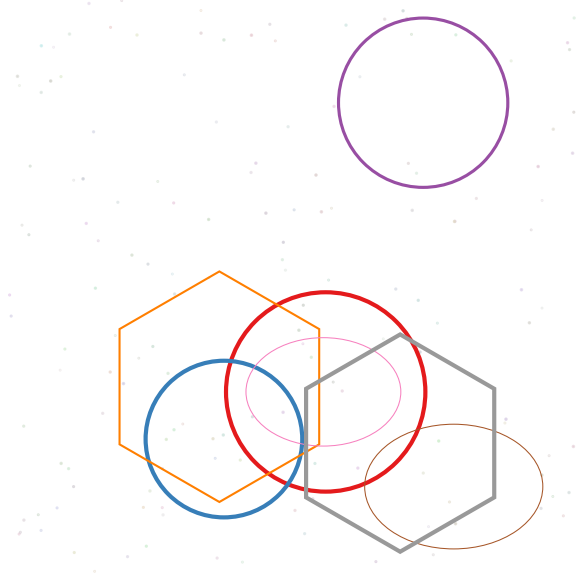[{"shape": "circle", "thickness": 2, "radius": 0.86, "center": [0.564, 0.32]}, {"shape": "circle", "thickness": 2, "radius": 0.68, "center": [0.388, 0.239]}, {"shape": "circle", "thickness": 1.5, "radius": 0.73, "center": [0.733, 0.821]}, {"shape": "hexagon", "thickness": 1, "radius": 1.0, "center": [0.38, 0.329]}, {"shape": "oval", "thickness": 0.5, "radius": 0.77, "center": [0.786, 0.157]}, {"shape": "oval", "thickness": 0.5, "radius": 0.67, "center": [0.56, 0.321]}, {"shape": "hexagon", "thickness": 2, "radius": 0.94, "center": [0.693, 0.232]}]